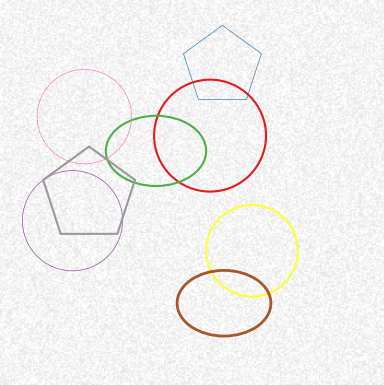[{"shape": "circle", "thickness": 1.5, "radius": 0.73, "center": [0.546, 0.648]}, {"shape": "pentagon", "thickness": 0.5, "radius": 0.53, "center": [0.578, 0.828]}, {"shape": "oval", "thickness": 1.5, "radius": 0.65, "center": [0.405, 0.608]}, {"shape": "circle", "thickness": 0.5, "radius": 0.65, "center": [0.188, 0.427]}, {"shape": "circle", "thickness": 1.5, "radius": 0.59, "center": [0.655, 0.349]}, {"shape": "oval", "thickness": 2, "radius": 0.61, "center": [0.582, 0.212]}, {"shape": "circle", "thickness": 0.5, "radius": 0.61, "center": [0.219, 0.697]}, {"shape": "pentagon", "thickness": 1.5, "radius": 0.63, "center": [0.231, 0.494]}]